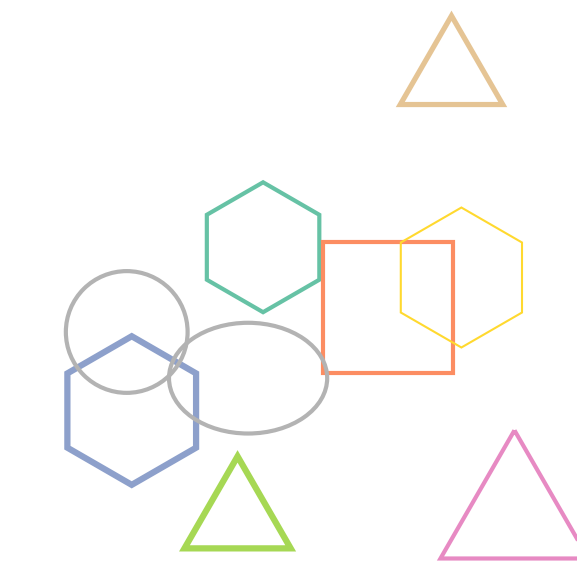[{"shape": "hexagon", "thickness": 2, "radius": 0.56, "center": [0.456, 0.571]}, {"shape": "square", "thickness": 2, "radius": 0.56, "center": [0.672, 0.466]}, {"shape": "hexagon", "thickness": 3, "radius": 0.64, "center": [0.228, 0.288]}, {"shape": "triangle", "thickness": 2, "radius": 0.74, "center": [0.891, 0.106]}, {"shape": "triangle", "thickness": 3, "radius": 0.53, "center": [0.411, 0.103]}, {"shape": "hexagon", "thickness": 1, "radius": 0.61, "center": [0.799, 0.519]}, {"shape": "triangle", "thickness": 2.5, "radius": 0.51, "center": [0.782, 0.869]}, {"shape": "circle", "thickness": 2, "radius": 0.53, "center": [0.219, 0.424]}, {"shape": "oval", "thickness": 2, "radius": 0.68, "center": [0.43, 0.344]}]